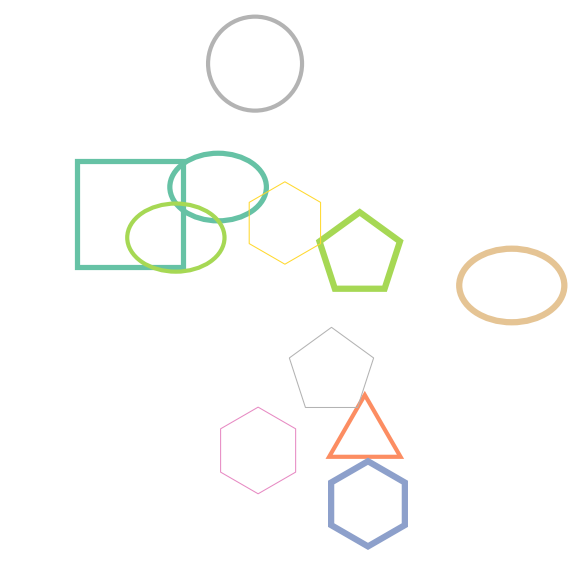[{"shape": "square", "thickness": 2.5, "radius": 0.46, "center": [0.225, 0.629]}, {"shape": "oval", "thickness": 2.5, "radius": 0.42, "center": [0.378, 0.675]}, {"shape": "triangle", "thickness": 2, "radius": 0.36, "center": [0.632, 0.244]}, {"shape": "hexagon", "thickness": 3, "radius": 0.37, "center": [0.637, 0.127]}, {"shape": "hexagon", "thickness": 0.5, "radius": 0.38, "center": [0.447, 0.219]}, {"shape": "pentagon", "thickness": 3, "radius": 0.37, "center": [0.623, 0.558]}, {"shape": "oval", "thickness": 2, "radius": 0.42, "center": [0.305, 0.588]}, {"shape": "hexagon", "thickness": 0.5, "radius": 0.36, "center": [0.493, 0.613]}, {"shape": "oval", "thickness": 3, "radius": 0.46, "center": [0.886, 0.505]}, {"shape": "circle", "thickness": 2, "radius": 0.41, "center": [0.442, 0.889]}, {"shape": "pentagon", "thickness": 0.5, "radius": 0.38, "center": [0.574, 0.356]}]